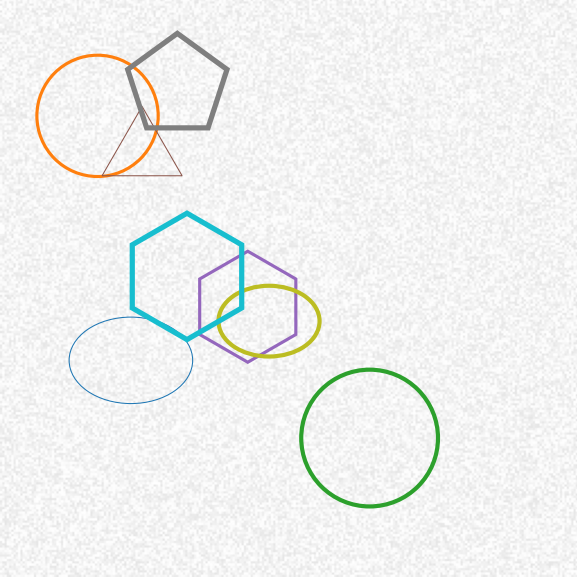[{"shape": "oval", "thickness": 0.5, "radius": 0.53, "center": [0.227, 0.375]}, {"shape": "circle", "thickness": 1.5, "radius": 0.53, "center": [0.169, 0.799]}, {"shape": "circle", "thickness": 2, "radius": 0.59, "center": [0.64, 0.241]}, {"shape": "hexagon", "thickness": 1.5, "radius": 0.48, "center": [0.429, 0.468]}, {"shape": "triangle", "thickness": 0.5, "radius": 0.4, "center": [0.246, 0.735]}, {"shape": "pentagon", "thickness": 2.5, "radius": 0.45, "center": [0.307, 0.851]}, {"shape": "oval", "thickness": 2, "radius": 0.44, "center": [0.466, 0.443]}, {"shape": "hexagon", "thickness": 2.5, "radius": 0.55, "center": [0.324, 0.521]}]